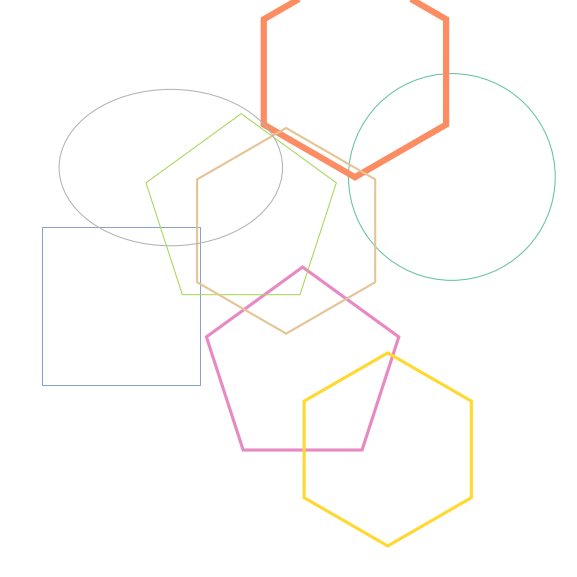[{"shape": "circle", "thickness": 0.5, "radius": 0.9, "center": [0.782, 0.693]}, {"shape": "hexagon", "thickness": 3, "radius": 0.91, "center": [0.615, 0.875]}, {"shape": "square", "thickness": 0.5, "radius": 0.68, "center": [0.21, 0.469]}, {"shape": "pentagon", "thickness": 1.5, "radius": 0.88, "center": [0.524, 0.362]}, {"shape": "pentagon", "thickness": 0.5, "radius": 0.87, "center": [0.418, 0.629]}, {"shape": "hexagon", "thickness": 1.5, "radius": 0.84, "center": [0.671, 0.221]}, {"shape": "hexagon", "thickness": 1, "radius": 0.89, "center": [0.495, 0.599]}, {"shape": "oval", "thickness": 0.5, "radius": 0.97, "center": [0.296, 0.709]}]